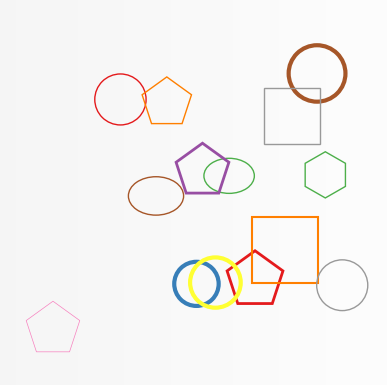[{"shape": "circle", "thickness": 1, "radius": 0.33, "center": [0.311, 0.742]}, {"shape": "pentagon", "thickness": 2, "radius": 0.38, "center": [0.658, 0.273]}, {"shape": "circle", "thickness": 3, "radius": 0.29, "center": [0.507, 0.263]}, {"shape": "hexagon", "thickness": 1, "radius": 0.3, "center": [0.839, 0.546]}, {"shape": "oval", "thickness": 1, "radius": 0.33, "center": [0.591, 0.543]}, {"shape": "pentagon", "thickness": 2, "radius": 0.36, "center": [0.523, 0.556]}, {"shape": "pentagon", "thickness": 1, "radius": 0.34, "center": [0.43, 0.733]}, {"shape": "square", "thickness": 1.5, "radius": 0.43, "center": [0.736, 0.35]}, {"shape": "circle", "thickness": 3, "radius": 0.33, "center": [0.556, 0.266]}, {"shape": "circle", "thickness": 3, "radius": 0.37, "center": [0.818, 0.809]}, {"shape": "oval", "thickness": 1, "radius": 0.36, "center": [0.403, 0.491]}, {"shape": "pentagon", "thickness": 0.5, "radius": 0.36, "center": [0.137, 0.145]}, {"shape": "square", "thickness": 1, "radius": 0.36, "center": [0.753, 0.699]}, {"shape": "circle", "thickness": 1, "radius": 0.33, "center": [0.883, 0.259]}]